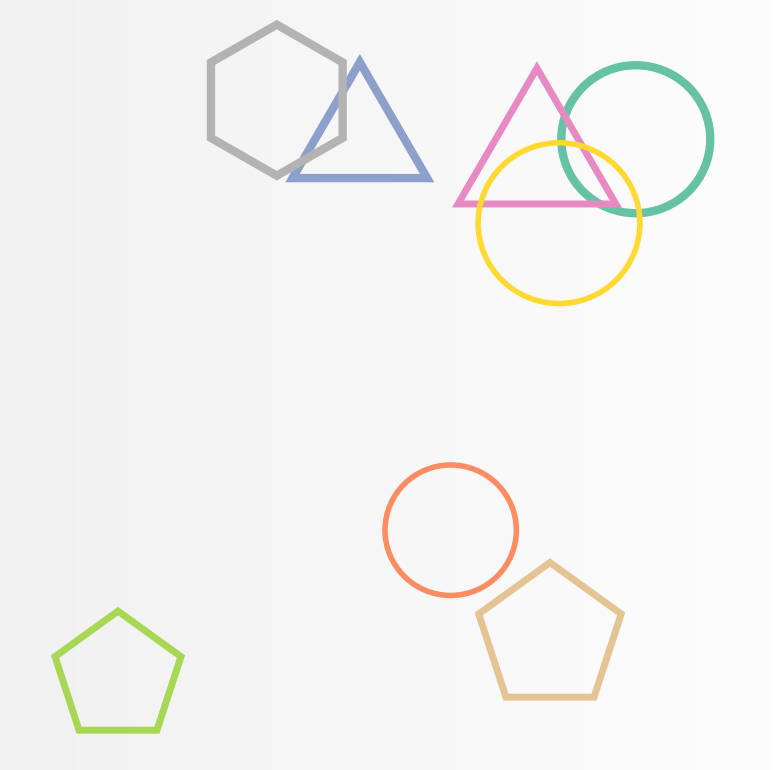[{"shape": "circle", "thickness": 3, "radius": 0.48, "center": [0.82, 0.819]}, {"shape": "circle", "thickness": 2, "radius": 0.42, "center": [0.582, 0.311]}, {"shape": "triangle", "thickness": 3, "radius": 0.5, "center": [0.464, 0.819]}, {"shape": "triangle", "thickness": 2.5, "radius": 0.59, "center": [0.693, 0.794]}, {"shape": "pentagon", "thickness": 2.5, "radius": 0.43, "center": [0.152, 0.121]}, {"shape": "circle", "thickness": 2, "radius": 0.52, "center": [0.721, 0.71]}, {"shape": "pentagon", "thickness": 2.5, "radius": 0.48, "center": [0.71, 0.173]}, {"shape": "hexagon", "thickness": 3, "radius": 0.49, "center": [0.357, 0.87]}]